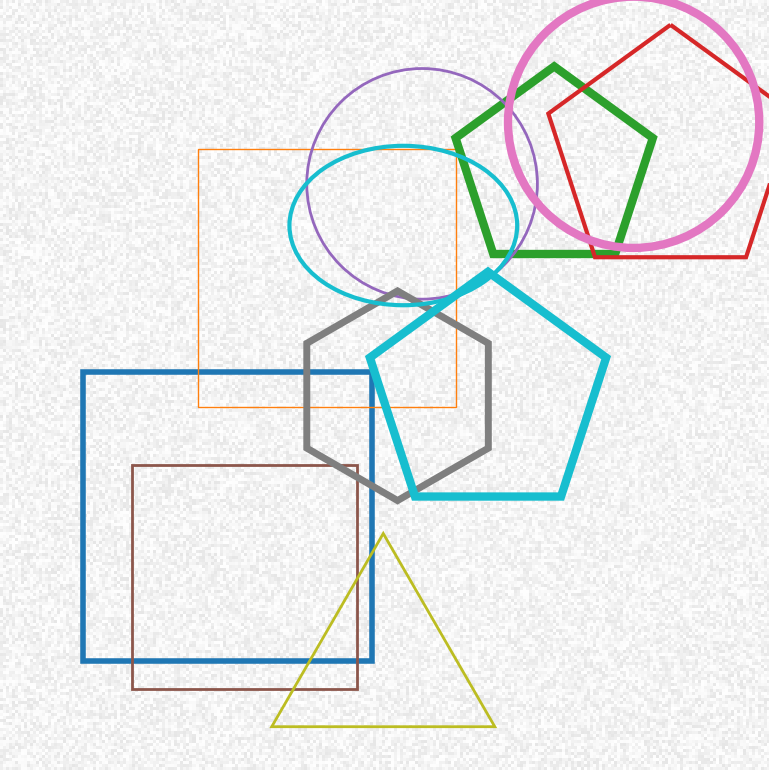[{"shape": "square", "thickness": 2, "radius": 0.94, "center": [0.295, 0.329]}, {"shape": "square", "thickness": 0.5, "radius": 0.84, "center": [0.424, 0.639]}, {"shape": "pentagon", "thickness": 3, "radius": 0.67, "center": [0.72, 0.779]}, {"shape": "pentagon", "thickness": 1.5, "radius": 0.83, "center": [0.871, 0.801]}, {"shape": "circle", "thickness": 1, "radius": 0.75, "center": [0.548, 0.761]}, {"shape": "square", "thickness": 1, "radius": 0.73, "center": [0.318, 0.251]}, {"shape": "circle", "thickness": 3, "radius": 0.82, "center": [0.823, 0.841]}, {"shape": "hexagon", "thickness": 2.5, "radius": 0.68, "center": [0.516, 0.486]}, {"shape": "triangle", "thickness": 1, "radius": 0.84, "center": [0.498, 0.14]}, {"shape": "oval", "thickness": 1.5, "radius": 0.74, "center": [0.524, 0.707]}, {"shape": "pentagon", "thickness": 3, "radius": 0.81, "center": [0.634, 0.486]}]